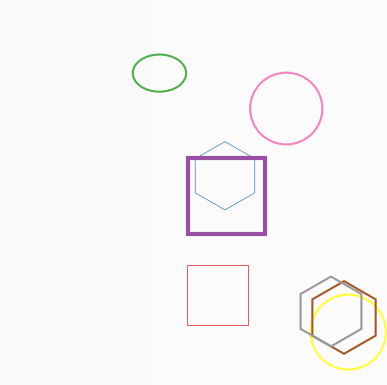[{"shape": "square", "thickness": 0.5, "radius": 0.39, "center": [0.56, 0.233]}, {"shape": "hexagon", "thickness": 0.5, "radius": 0.44, "center": [0.581, 0.543]}, {"shape": "oval", "thickness": 1.5, "radius": 0.34, "center": [0.412, 0.81]}, {"shape": "square", "thickness": 3, "radius": 0.49, "center": [0.585, 0.49]}, {"shape": "circle", "thickness": 1.5, "radius": 0.49, "center": [0.899, 0.137]}, {"shape": "hexagon", "thickness": 1.5, "radius": 0.47, "center": [0.888, 0.175]}, {"shape": "circle", "thickness": 1.5, "radius": 0.47, "center": [0.739, 0.718]}, {"shape": "hexagon", "thickness": 1.5, "radius": 0.45, "center": [0.854, 0.191]}]